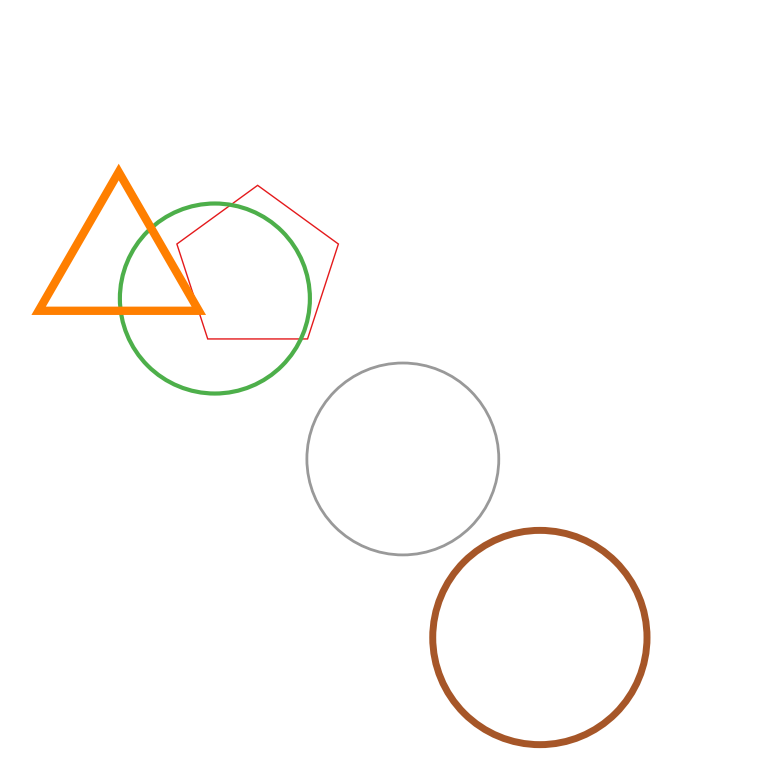[{"shape": "pentagon", "thickness": 0.5, "radius": 0.55, "center": [0.335, 0.649]}, {"shape": "circle", "thickness": 1.5, "radius": 0.62, "center": [0.279, 0.612]}, {"shape": "triangle", "thickness": 3, "radius": 0.6, "center": [0.154, 0.656]}, {"shape": "circle", "thickness": 2.5, "radius": 0.7, "center": [0.701, 0.172]}, {"shape": "circle", "thickness": 1, "radius": 0.62, "center": [0.523, 0.404]}]